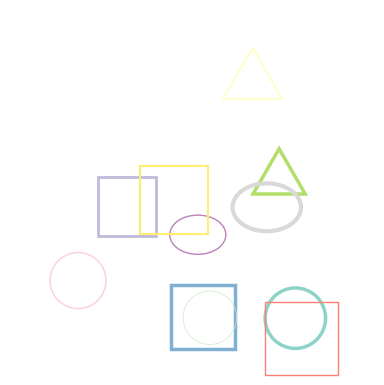[{"shape": "circle", "thickness": 2.5, "radius": 0.39, "center": [0.767, 0.174]}, {"shape": "triangle", "thickness": 1, "radius": 0.44, "center": [0.656, 0.787]}, {"shape": "square", "thickness": 2, "radius": 0.38, "center": [0.33, 0.463]}, {"shape": "square", "thickness": 1, "radius": 0.48, "center": [0.783, 0.121]}, {"shape": "square", "thickness": 2.5, "radius": 0.41, "center": [0.527, 0.177]}, {"shape": "triangle", "thickness": 2.5, "radius": 0.39, "center": [0.725, 0.535]}, {"shape": "circle", "thickness": 1, "radius": 0.36, "center": [0.203, 0.271]}, {"shape": "oval", "thickness": 3, "radius": 0.44, "center": [0.693, 0.462]}, {"shape": "oval", "thickness": 1, "radius": 0.36, "center": [0.514, 0.39]}, {"shape": "circle", "thickness": 0.5, "radius": 0.35, "center": [0.545, 0.175]}, {"shape": "square", "thickness": 1.5, "radius": 0.44, "center": [0.452, 0.48]}]